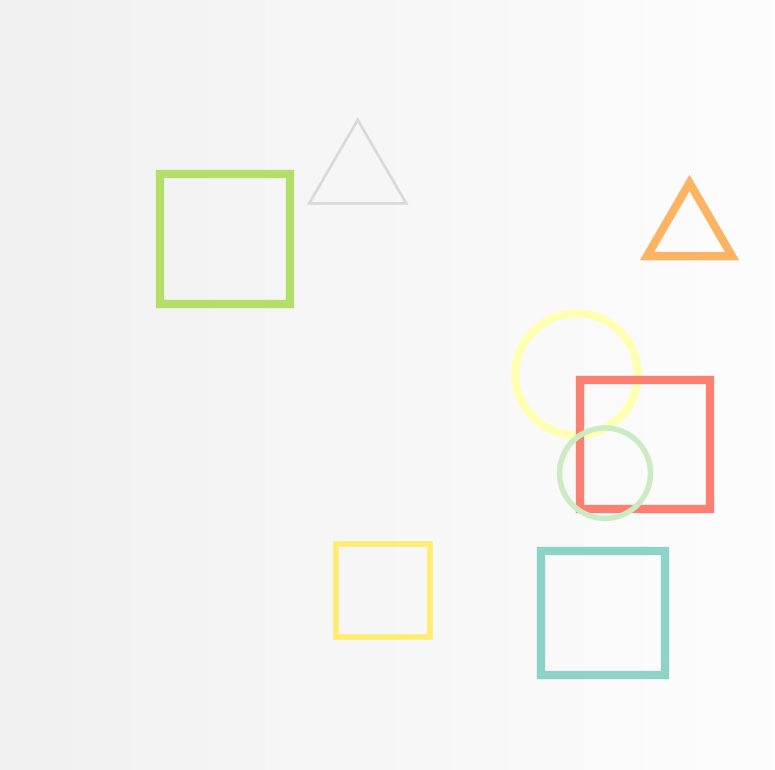[{"shape": "square", "thickness": 3, "radius": 0.4, "center": [0.778, 0.204]}, {"shape": "circle", "thickness": 3, "radius": 0.39, "center": [0.744, 0.514]}, {"shape": "square", "thickness": 3, "radius": 0.42, "center": [0.832, 0.422]}, {"shape": "triangle", "thickness": 3, "radius": 0.32, "center": [0.89, 0.699]}, {"shape": "square", "thickness": 3, "radius": 0.42, "center": [0.291, 0.689]}, {"shape": "triangle", "thickness": 1, "radius": 0.36, "center": [0.462, 0.772]}, {"shape": "circle", "thickness": 2, "radius": 0.29, "center": [0.781, 0.385]}, {"shape": "square", "thickness": 2, "radius": 0.3, "center": [0.495, 0.233]}]